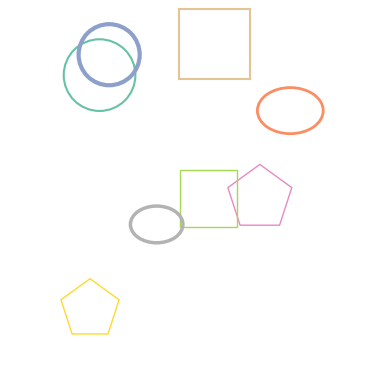[{"shape": "circle", "thickness": 1.5, "radius": 0.47, "center": [0.259, 0.805]}, {"shape": "oval", "thickness": 2, "radius": 0.43, "center": [0.754, 0.713]}, {"shape": "circle", "thickness": 3, "radius": 0.4, "center": [0.284, 0.858]}, {"shape": "pentagon", "thickness": 1, "radius": 0.44, "center": [0.675, 0.486]}, {"shape": "square", "thickness": 1, "radius": 0.37, "center": [0.541, 0.484]}, {"shape": "pentagon", "thickness": 1, "radius": 0.4, "center": [0.234, 0.197]}, {"shape": "square", "thickness": 1.5, "radius": 0.46, "center": [0.557, 0.885]}, {"shape": "oval", "thickness": 2.5, "radius": 0.34, "center": [0.407, 0.417]}]